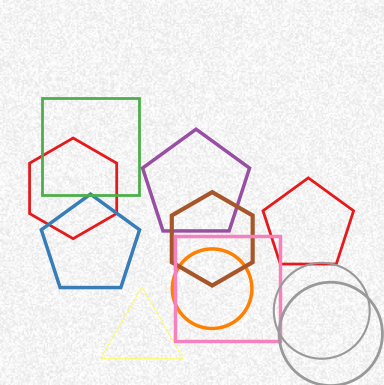[{"shape": "pentagon", "thickness": 2, "radius": 0.62, "center": [0.801, 0.414]}, {"shape": "hexagon", "thickness": 2, "radius": 0.65, "center": [0.19, 0.511]}, {"shape": "pentagon", "thickness": 2.5, "radius": 0.67, "center": [0.235, 0.362]}, {"shape": "square", "thickness": 2, "radius": 0.63, "center": [0.234, 0.619]}, {"shape": "pentagon", "thickness": 2.5, "radius": 0.73, "center": [0.509, 0.518]}, {"shape": "circle", "thickness": 2.5, "radius": 0.52, "center": [0.551, 0.25]}, {"shape": "triangle", "thickness": 0.5, "radius": 0.62, "center": [0.369, 0.131]}, {"shape": "hexagon", "thickness": 3, "radius": 0.61, "center": [0.551, 0.38]}, {"shape": "square", "thickness": 2.5, "radius": 0.68, "center": [0.591, 0.252]}, {"shape": "circle", "thickness": 2, "radius": 0.67, "center": [0.859, 0.133]}, {"shape": "circle", "thickness": 1.5, "radius": 0.62, "center": [0.836, 0.193]}]